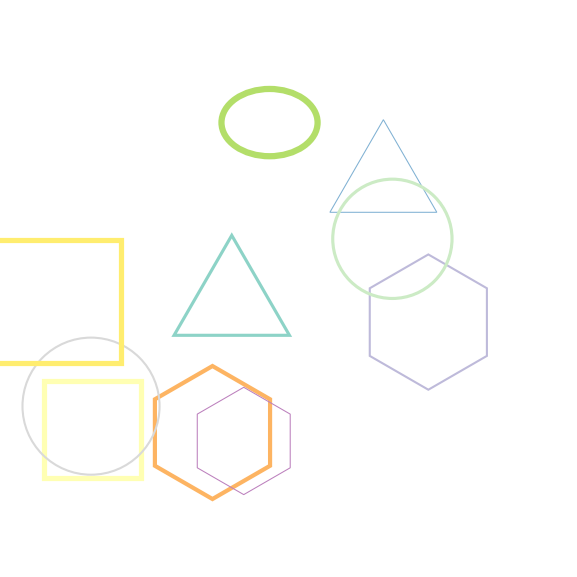[{"shape": "triangle", "thickness": 1.5, "radius": 0.58, "center": [0.401, 0.476]}, {"shape": "square", "thickness": 2.5, "radius": 0.42, "center": [0.16, 0.256]}, {"shape": "hexagon", "thickness": 1, "radius": 0.59, "center": [0.742, 0.441]}, {"shape": "triangle", "thickness": 0.5, "radius": 0.53, "center": [0.664, 0.685]}, {"shape": "hexagon", "thickness": 2, "radius": 0.58, "center": [0.368, 0.25]}, {"shape": "oval", "thickness": 3, "radius": 0.42, "center": [0.467, 0.787]}, {"shape": "circle", "thickness": 1, "radius": 0.59, "center": [0.158, 0.296]}, {"shape": "hexagon", "thickness": 0.5, "radius": 0.46, "center": [0.422, 0.236]}, {"shape": "circle", "thickness": 1.5, "radius": 0.52, "center": [0.679, 0.586]}, {"shape": "square", "thickness": 2.5, "radius": 0.53, "center": [0.102, 0.477]}]